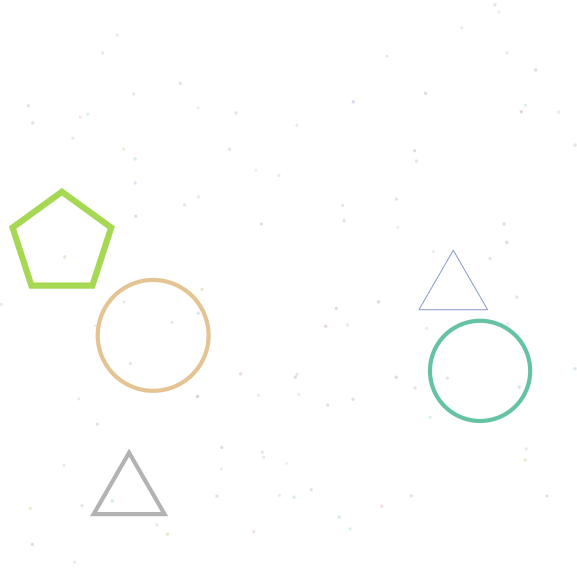[{"shape": "circle", "thickness": 2, "radius": 0.43, "center": [0.831, 0.357]}, {"shape": "triangle", "thickness": 0.5, "radius": 0.34, "center": [0.785, 0.497]}, {"shape": "pentagon", "thickness": 3, "radius": 0.45, "center": [0.107, 0.577]}, {"shape": "circle", "thickness": 2, "radius": 0.48, "center": [0.265, 0.418]}, {"shape": "triangle", "thickness": 2, "radius": 0.35, "center": [0.224, 0.144]}]